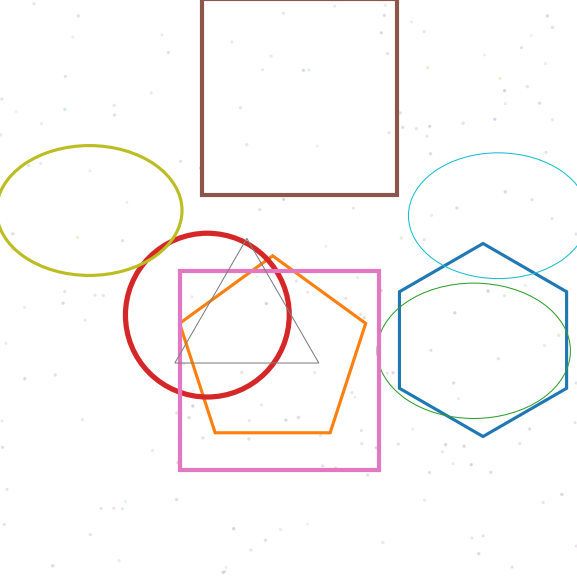[{"shape": "hexagon", "thickness": 1.5, "radius": 0.84, "center": [0.836, 0.41]}, {"shape": "pentagon", "thickness": 1.5, "radius": 0.85, "center": [0.472, 0.387]}, {"shape": "oval", "thickness": 0.5, "radius": 0.84, "center": [0.82, 0.392]}, {"shape": "circle", "thickness": 2.5, "radius": 0.71, "center": [0.359, 0.453]}, {"shape": "square", "thickness": 2, "radius": 0.85, "center": [0.519, 0.831]}, {"shape": "square", "thickness": 2, "radius": 0.86, "center": [0.484, 0.357]}, {"shape": "triangle", "thickness": 0.5, "radius": 0.72, "center": [0.427, 0.443]}, {"shape": "oval", "thickness": 1.5, "radius": 0.8, "center": [0.155, 0.635]}, {"shape": "oval", "thickness": 0.5, "radius": 0.78, "center": [0.863, 0.626]}]